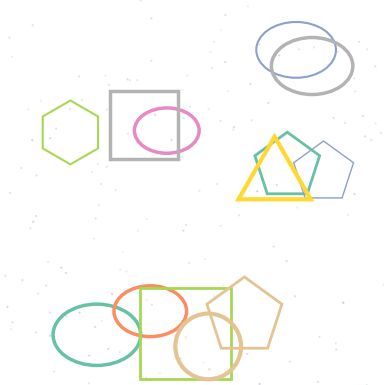[{"shape": "pentagon", "thickness": 2, "radius": 0.44, "center": [0.746, 0.568]}, {"shape": "oval", "thickness": 2.5, "radius": 0.57, "center": [0.252, 0.13]}, {"shape": "oval", "thickness": 2.5, "radius": 0.47, "center": [0.39, 0.192]}, {"shape": "oval", "thickness": 1.5, "radius": 0.52, "center": [0.769, 0.87]}, {"shape": "pentagon", "thickness": 1, "radius": 0.41, "center": [0.84, 0.552]}, {"shape": "oval", "thickness": 2.5, "radius": 0.42, "center": [0.433, 0.661]}, {"shape": "square", "thickness": 2, "radius": 0.59, "center": [0.481, 0.133]}, {"shape": "hexagon", "thickness": 1.5, "radius": 0.41, "center": [0.183, 0.656]}, {"shape": "triangle", "thickness": 3, "radius": 0.54, "center": [0.713, 0.536]}, {"shape": "circle", "thickness": 3, "radius": 0.43, "center": [0.541, 0.1]}, {"shape": "pentagon", "thickness": 2, "radius": 0.51, "center": [0.635, 0.178]}, {"shape": "oval", "thickness": 2.5, "radius": 0.53, "center": [0.811, 0.829]}, {"shape": "square", "thickness": 2.5, "radius": 0.44, "center": [0.375, 0.675]}]